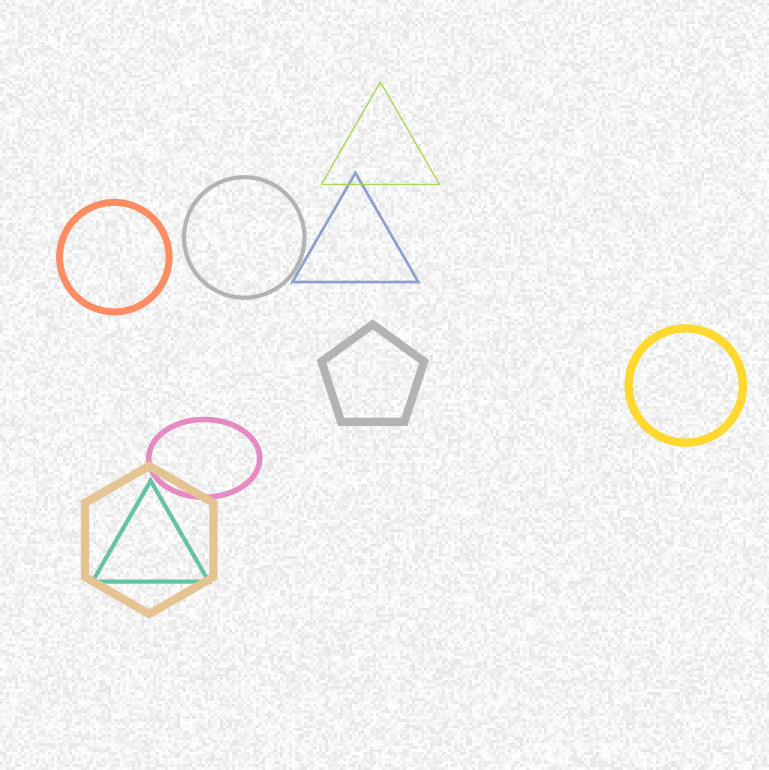[{"shape": "triangle", "thickness": 1.5, "radius": 0.44, "center": [0.196, 0.288]}, {"shape": "circle", "thickness": 2.5, "radius": 0.36, "center": [0.148, 0.666]}, {"shape": "triangle", "thickness": 1, "radius": 0.47, "center": [0.462, 0.681]}, {"shape": "oval", "thickness": 2, "radius": 0.36, "center": [0.265, 0.405]}, {"shape": "triangle", "thickness": 0.5, "radius": 0.44, "center": [0.494, 0.805]}, {"shape": "circle", "thickness": 3, "radius": 0.37, "center": [0.891, 0.499]}, {"shape": "hexagon", "thickness": 3, "radius": 0.48, "center": [0.194, 0.299]}, {"shape": "circle", "thickness": 1.5, "radius": 0.39, "center": [0.317, 0.692]}, {"shape": "pentagon", "thickness": 3, "radius": 0.35, "center": [0.484, 0.509]}]